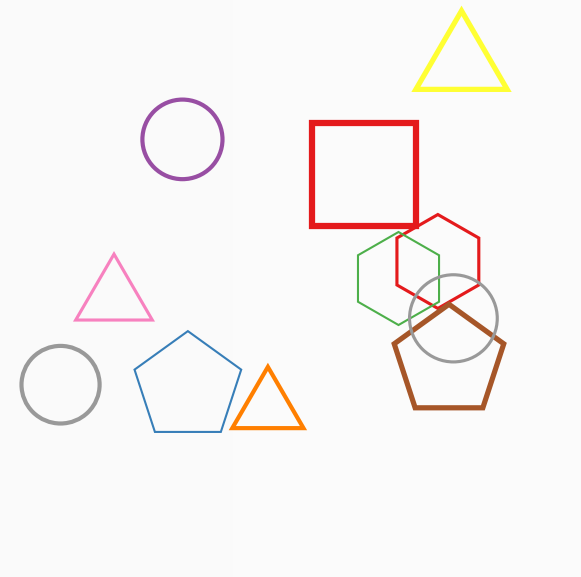[{"shape": "hexagon", "thickness": 1.5, "radius": 0.41, "center": [0.753, 0.546]}, {"shape": "square", "thickness": 3, "radius": 0.45, "center": [0.627, 0.697]}, {"shape": "pentagon", "thickness": 1, "radius": 0.48, "center": [0.323, 0.329]}, {"shape": "hexagon", "thickness": 1, "radius": 0.4, "center": [0.686, 0.517]}, {"shape": "circle", "thickness": 2, "radius": 0.34, "center": [0.314, 0.758]}, {"shape": "triangle", "thickness": 2, "radius": 0.35, "center": [0.461, 0.293]}, {"shape": "triangle", "thickness": 2.5, "radius": 0.45, "center": [0.794, 0.89]}, {"shape": "pentagon", "thickness": 2.5, "radius": 0.5, "center": [0.772, 0.373]}, {"shape": "triangle", "thickness": 1.5, "radius": 0.38, "center": [0.196, 0.483]}, {"shape": "circle", "thickness": 1.5, "radius": 0.38, "center": [0.78, 0.448]}, {"shape": "circle", "thickness": 2, "radius": 0.34, "center": [0.104, 0.333]}]